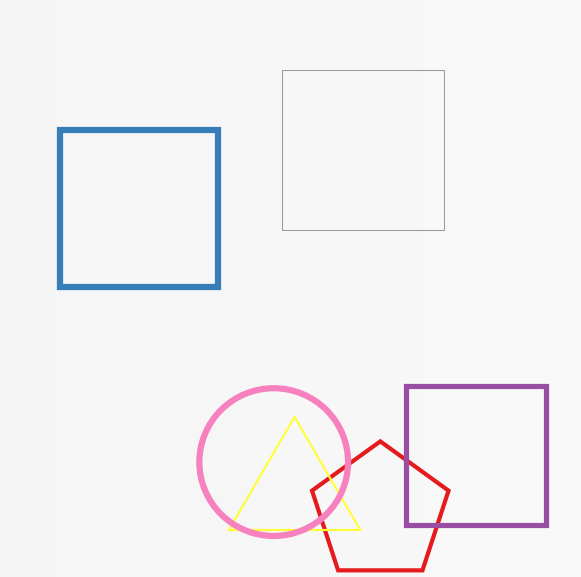[{"shape": "pentagon", "thickness": 2, "radius": 0.62, "center": [0.654, 0.111]}, {"shape": "square", "thickness": 3, "radius": 0.68, "center": [0.239, 0.638]}, {"shape": "square", "thickness": 2.5, "radius": 0.6, "center": [0.819, 0.21]}, {"shape": "triangle", "thickness": 1, "radius": 0.65, "center": [0.507, 0.147]}, {"shape": "circle", "thickness": 3, "radius": 0.64, "center": [0.471, 0.199]}, {"shape": "square", "thickness": 0.5, "radius": 0.7, "center": [0.625, 0.739]}]